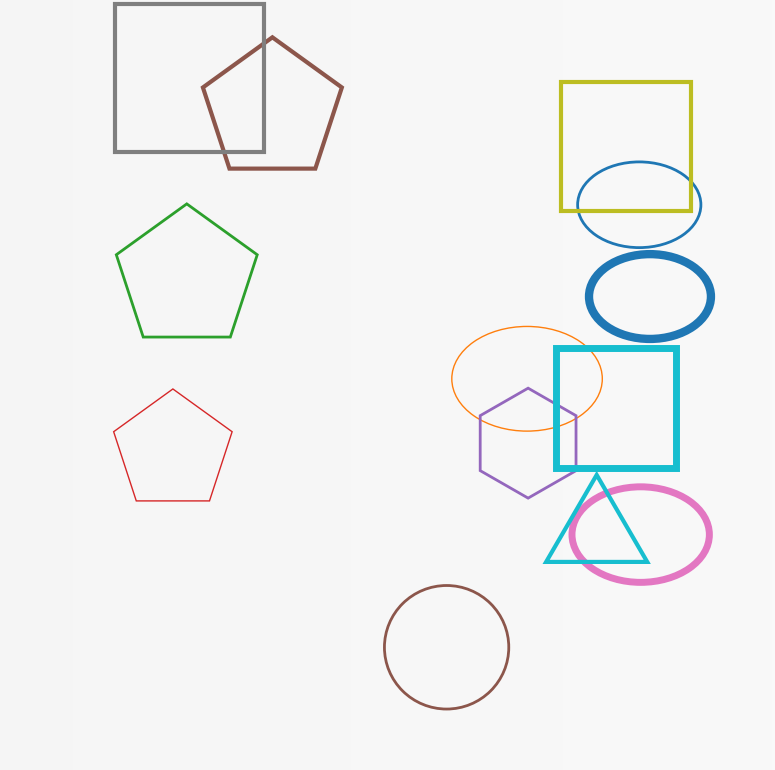[{"shape": "oval", "thickness": 3, "radius": 0.39, "center": [0.839, 0.615]}, {"shape": "oval", "thickness": 1, "radius": 0.4, "center": [0.825, 0.734]}, {"shape": "oval", "thickness": 0.5, "radius": 0.49, "center": [0.68, 0.508]}, {"shape": "pentagon", "thickness": 1, "radius": 0.48, "center": [0.241, 0.64]}, {"shape": "pentagon", "thickness": 0.5, "radius": 0.4, "center": [0.223, 0.414]}, {"shape": "hexagon", "thickness": 1, "radius": 0.36, "center": [0.681, 0.424]}, {"shape": "pentagon", "thickness": 1.5, "radius": 0.47, "center": [0.351, 0.857]}, {"shape": "circle", "thickness": 1, "radius": 0.4, "center": [0.576, 0.159]}, {"shape": "oval", "thickness": 2.5, "radius": 0.44, "center": [0.827, 0.306]}, {"shape": "square", "thickness": 1.5, "radius": 0.48, "center": [0.244, 0.899]}, {"shape": "square", "thickness": 1.5, "radius": 0.42, "center": [0.808, 0.809]}, {"shape": "triangle", "thickness": 1.5, "radius": 0.38, "center": [0.77, 0.308]}, {"shape": "square", "thickness": 2.5, "radius": 0.39, "center": [0.795, 0.47]}]